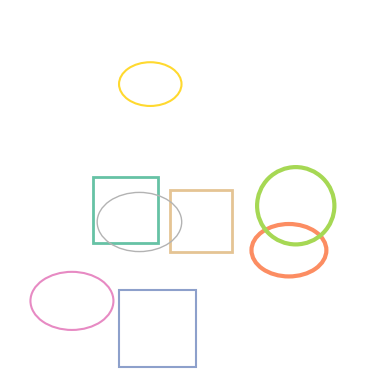[{"shape": "square", "thickness": 2, "radius": 0.43, "center": [0.326, 0.454]}, {"shape": "oval", "thickness": 3, "radius": 0.49, "center": [0.75, 0.35]}, {"shape": "square", "thickness": 1.5, "radius": 0.5, "center": [0.409, 0.147]}, {"shape": "oval", "thickness": 1.5, "radius": 0.54, "center": [0.187, 0.218]}, {"shape": "circle", "thickness": 3, "radius": 0.5, "center": [0.768, 0.466]}, {"shape": "oval", "thickness": 1.5, "radius": 0.41, "center": [0.39, 0.782]}, {"shape": "square", "thickness": 2, "radius": 0.4, "center": [0.522, 0.427]}, {"shape": "oval", "thickness": 1, "radius": 0.55, "center": [0.362, 0.423]}]